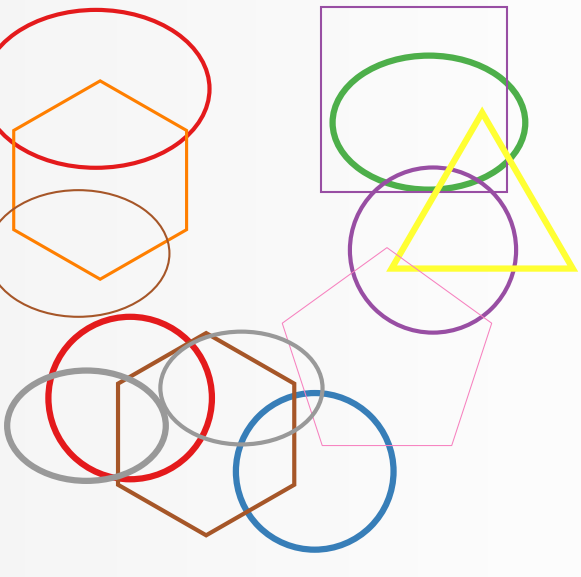[{"shape": "oval", "thickness": 2, "radius": 0.98, "center": [0.165, 0.845]}, {"shape": "circle", "thickness": 3, "radius": 0.7, "center": [0.224, 0.31]}, {"shape": "circle", "thickness": 3, "radius": 0.68, "center": [0.541, 0.183]}, {"shape": "oval", "thickness": 3, "radius": 0.83, "center": [0.738, 0.787]}, {"shape": "circle", "thickness": 2, "radius": 0.71, "center": [0.745, 0.566]}, {"shape": "square", "thickness": 1, "radius": 0.8, "center": [0.712, 0.827]}, {"shape": "hexagon", "thickness": 1.5, "radius": 0.86, "center": [0.172, 0.687]}, {"shape": "triangle", "thickness": 3, "radius": 0.9, "center": [0.83, 0.624]}, {"shape": "hexagon", "thickness": 2, "radius": 0.88, "center": [0.355, 0.247]}, {"shape": "oval", "thickness": 1, "radius": 0.78, "center": [0.135, 0.56]}, {"shape": "pentagon", "thickness": 0.5, "radius": 0.95, "center": [0.666, 0.381]}, {"shape": "oval", "thickness": 3, "radius": 0.68, "center": [0.149, 0.262]}, {"shape": "oval", "thickness": 2, "radius": 0.7, "center": [0.415, 0.327]}]